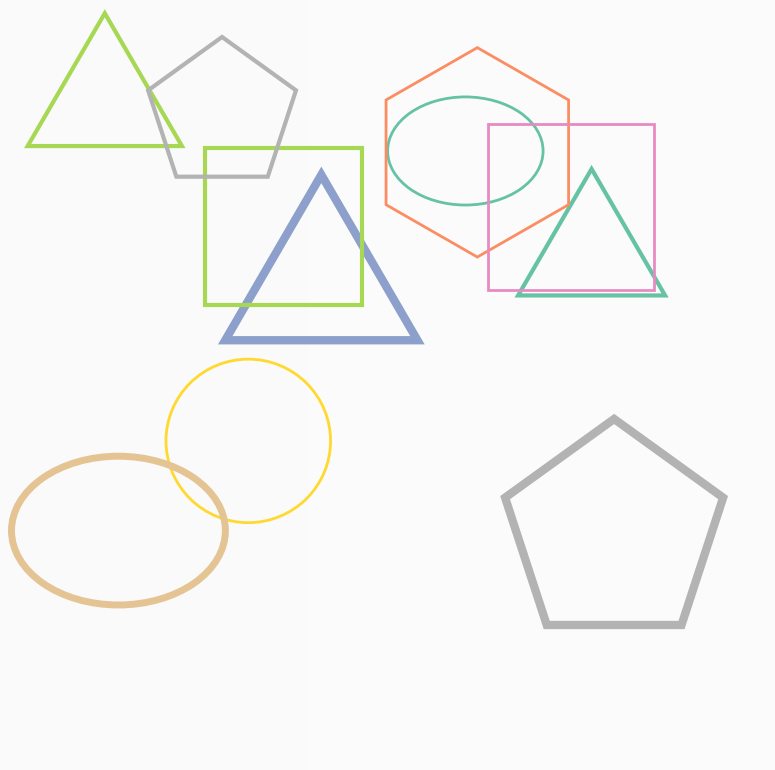[{"shape": "triangle", "thickness": 1.5, "radius": 0.55, "center": [0.763, 0.671]}, {"shape": "oval", "thickness": 1, "radius": 0.5, "center": [0.6, 0.804]}, {"shape": "hexagon", "thickness": 1, "radius": 0.68, "center": [0.616, 0.802]}, {"shape": "triangle", "thickness": 3, "radius": 0.72, "center": [0.415, 0.63]}, {"shape": "square", "thickness": 1, "radius": 0.54, "center": [0.737, 0.731]}, {"shape": "triangle", "thickness": 1.5, "radius": 0.57, "center": [0.135, 0.868]}, {"shape": "square", "thickness": 1.5, "radius": 0.51, "center": [0.366, 0.706]}, {"shape": "circle", "thickness": 1, "radius": 0.53, "center": [0.32, 0.427]}, {"shape": "oval", "thickness": 2.5, "radius": 0.69, "center": [0.153, 0.311]}, {"shape": "pentagon", "thickness": 1.5, "radius": 0.5, "center": [0.287, 0.852]}, {"shape": "pentagon", "thickness": 3, "radius": 0.74, "center": [0.792, 0.308]}]